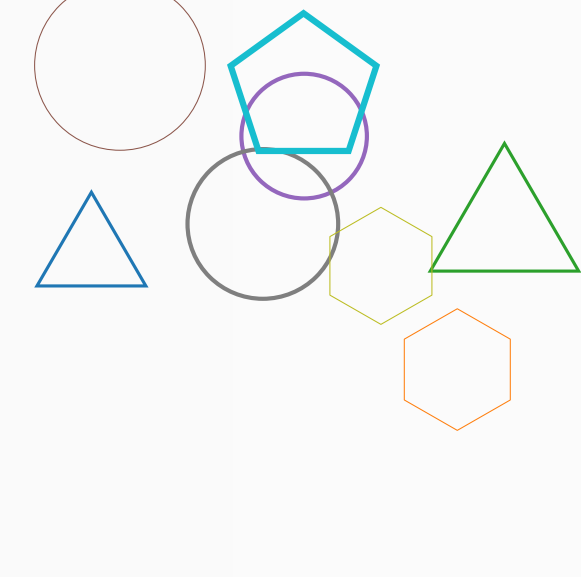[{"shape": "triangle", "thickness": 1.5, "radius": 0.54, "center": [0.157, 0.558]}, {"shape": "hexagon", "thickness": 0.5, "radius": 0.53, "center": [0.787, 0.359]}, {"shape": "triangle", "thickness": 1.5, "radius": 0.74, "center": [0.868, 0.603]}, {"shape": "circle", "thickness": 2, "radius": 0.54, "center": [0.523, 0.763]}, {"shape": "circle", "thickness": 0.5, "radius": 0.73, "center": [0.206, 0.886]}, {"shape": "circle", "thickness": 2, "radius": 0.65, "center": [0.452, 0.611]}, {"shape": "hexagon", "thickness": 0.5, "radius": 0.51, "center": [0.655, 0.539]}, {"shape": "pentagon", "thickness": 3, "radius": 0.66, "center": [0.522, 0.844]}]